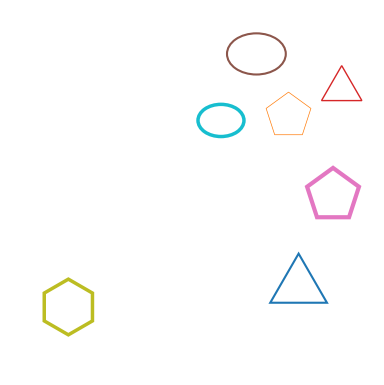[{"shape": "triangle", "thickness": 1.5, "radius": 0.43, "center": [0.776, 0.256]}, {"shape": "pentagon", "thickness": 0.5, "radius": 0.31, "center": [0.749, 0.7]}, {"shape": "triangle", "thickness": 1, "radius": 0.3, "center": [0.888, 0.769]}, {"shape": "oval", "thickness": 1.5, "radius": 0.38, "center": [0.666, 0.86]}, {"shape": "pentagon", "thickness": 3, "radius": 0.35, "center": [0.865, 0.493]}, {"shape": "hexagon", "thickness": 2.5, "radius": 0.36, "center": [0.178, 0.203]}, {"shape": "oval", "thickness": 2.5, "radius": 0.3, "center": [0.574, 0.687]}]